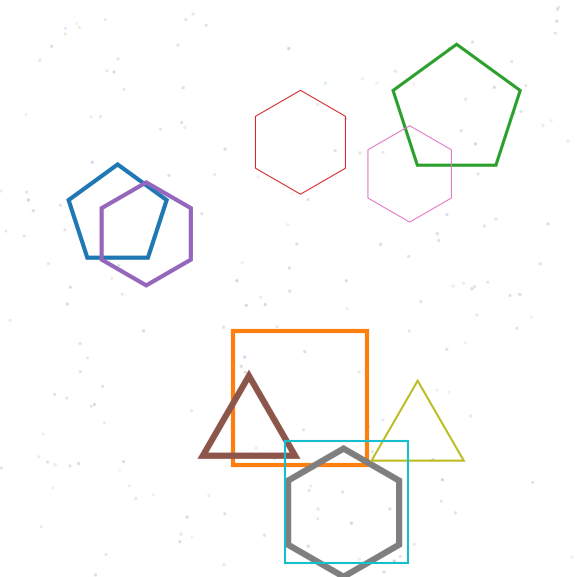[{"shape": "pentagon", "thickness": 2, "radius": 0.45, "center": [0.204, 0.625]}, {"shape": "square", "thickness": 2, "radius": 0.58, "center": [0.519, 0.31]}, {"shape": "pentagon", "thickness": 1.5, "radius": 0.58, "center": [0.791, 0.807]}, {"shape": "hexagon", "thickness": 0.5, "radius": 0.45, "center": [0.52, 0.753]}, {"shape": "hexagon", "thickness": 2, "radius": 0.45, "center": [0.253, 0.594]}, {"shape": "triangle", "thickness": 3, "radius": 0.46, "center": [0.431, 0.256]}, {"shape": "hexagon", "thickness": 0.5, "radius": 0.42, "center": [0.709, 0.698]}, {"shape": "hexagon", "thickness": 3, "radius": 0.56, "center": [0.595, 0.111]}, {"shape": "triangle", "thickness": 1, "radius": 0.46, "center": [0.723, 0.248]}, {"shape": "square", "thickness": 1, "radius": 0.53, "center": [0.6, 0.13]}]